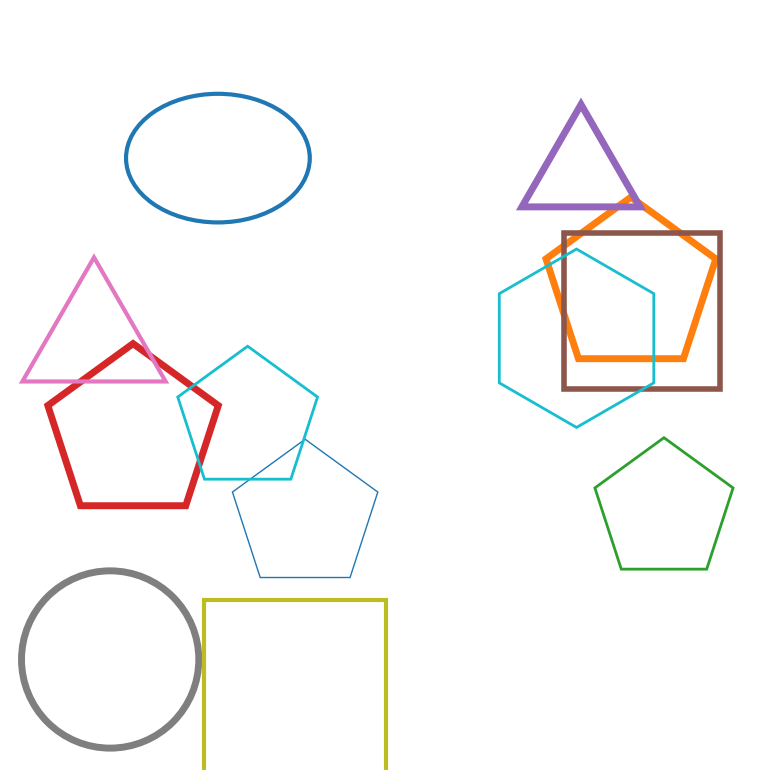[{"shape": "oval", "thickness": 1.5, "radius": 0.6, "center": [0.283, 0.795]}, {"shape": "pentagon", "thickness": 0.5, "radius": 0.5, "center": [0.396, 0.33]}, {"shape": "pentagon", "thickness": 2.5, "radius": 0.58, "center": [0.819, 0.628]}, {"shape": "pentagon", "thickness": 1, "radius": 0.47, "center": [0.862, 0.337]}, {"shape": "pentagon", "thickness": 2.5, "radius": 0.58, "center": [0.173, 0.437]}, {"shape": "triangle", "thickness": 2.5, "radius": 0.44, "center": [0.755, 0.776]}, {"shape": "square", "thickness": 2, "radius": 0.51, "center": [0.834, 0.596]}, {"shape": "triangle", "thickness": 1.5, "radius": 0.54, "center": [0.122, 0.558]}, {"shape": "circle", "thickness": 2.5, "radius": 0.58, "center": [0.143, 0.144]}, {"shape": "square", "thickness": 1.5, "radius": 0.59, "center": [0.383, 0.103]}, {"shape": "pentagon", "thickness": 1, "radius": 0.48, "center": [0.322, 0.455]}, {"shape": "hexagon", "thickness": 1, "radius": 0.58, "center": [0.749, 0.561]}]